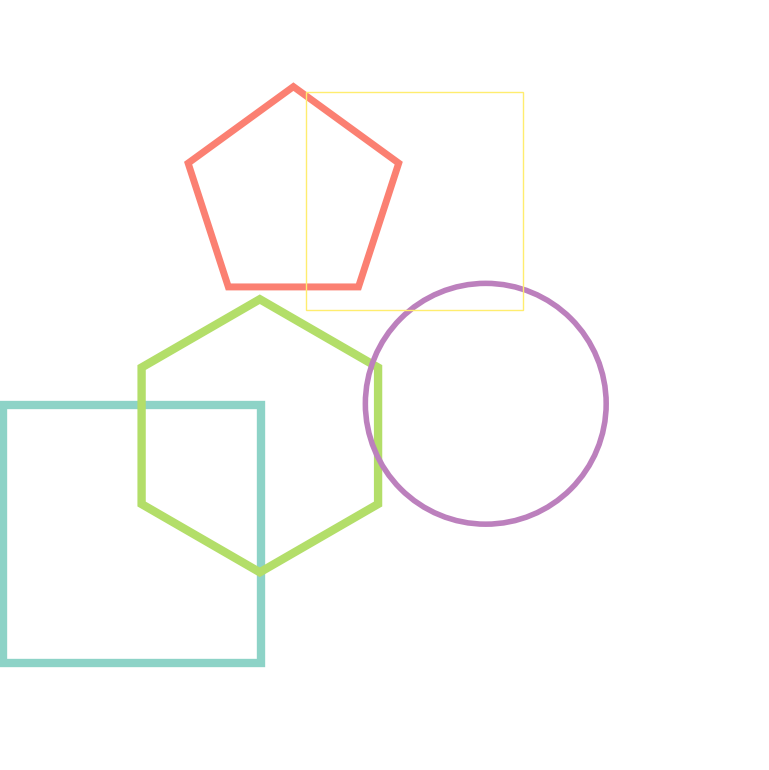[{"shape": "square", "thickness": 3, "radius": 0.84, "center": [0.171, 0.307]}, {"shape": "pentagon", "thickness": 2.5, "radius": 0.72, "center": [0.381, 0.744]}, {"shape": "hexagon", "thickness": 3, "radius": 0.89, "center": [0.337, 0.434]}, {"shape": "circle", "thickness": 2, "radius": 0.78, "center": [0.631, 0.476]}, {"shape": "square", "thickness": 0.5, "radius": 0.71, "center": [0.539, 0.739]}]